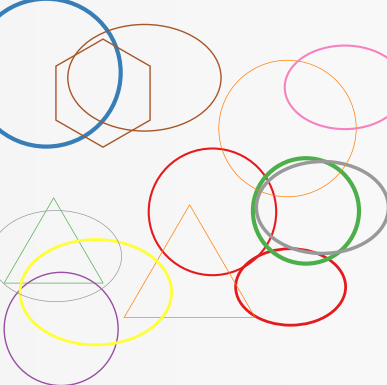[{"shape": "circle", "thickness": 1.5, "radius": 0.82, "center": [0.548, 0.45]}, {"shape": "oval", "thickness": 2, "radius": 0.71, "center": [0.75, 0.255]}, {"shape": "circle", "thickness": 3, "radius": 0.96, "center": [0.119, 0.811]}, {"shape": "triangle", "thickness": 0.5, "radius": 0.74, "center": [0.138, 0.338]}, {"shape": "circle", "thickness": 3, "radius": 0.68, "center": [0.79, 0.452]}, {"shape": "circle", "thickness": 1, "radius": 0.74, "center": [0.158, 0.146]}, {"shape": "triangle", "thickness": 0.5, "radius": 0.98, "center": [0.489, 0.273]}, {"shape": "circle", "thickness": 0.5, "radius": 0.89, "center": [0.742, 0.666]}, {"shape": "oval", "thickness": 2, "radius": 0.98, "center": [0.247, 0.241]}, {"shape": "oval", "thickness": 1, "radius": 0.99, "center": [0.373, 0.798]}, {"shape": "hexagon", "thickness": 1, "radius": 0.7, "center": [0.266, 0.758]}, {"shape": "oval", "thickness": 1.5, "radius": 0.78, "center": [0.89, 0.773]}, {"shape": "oval", "thickness": 0.5, "radius": 0.85, "center": [0.145, 0.335]}, {"shape": "oval", "thickness": 2.5, "radius": 0.85, "center": [0.832, 0.461]}]